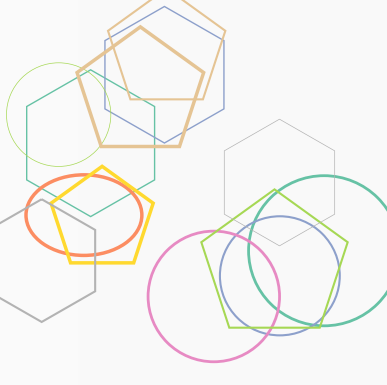[{"shape": "hexagon", "thickness": 1, "radius": 0.95, "center": [0.234, 0.628]}, {"shape": "circle", "thickness": 2, "radius": 0.97, "center": [0.836, 0.349]}, {"shape": "oval", "thickness": 2.5, "radius": 0.75, "center": [0.217, 0.441]}, {"shape": "circle", "thickness": 1.5, "radius": 0.77, "center": [0.722, 0.284]}, {"shape": "hexagon", "thickness": 1, "radius": 0.89, "center": [0.424, 0.806]}, {"shape": "circle", "thickness": 2, "radius": 0.85, "center": [0.552, 0.23]}, {"shape": "circle", "thickness": 0.5, "radius": 0.67, "center": [0.151, 0.702]}, {"shape": "pentagon", "thickness": 1.5, "radius": 0.99, "center": [0.708, 0.31]}, {"shape": "pentagon", "thickness": 2.5, "radius": 0.69, "center": [0.264, 0.429]}, {"shape": "pentagon", "thickness": 1.5, "radius": 0.8, "center": [0.43, 0.871]}, {"shape": "pentagon", "thickness": 2.5, "radius": 0.86, "center": [0.362, 0.758]}, {"shape": "hexagon", "thickness": 1.5, "radius": 0.8, "center": [0.108, 0.323]}, {"shape": "hexagon", "thickness": 0.5, "radius": 0.82, "center": [0.721, 0.526]}]